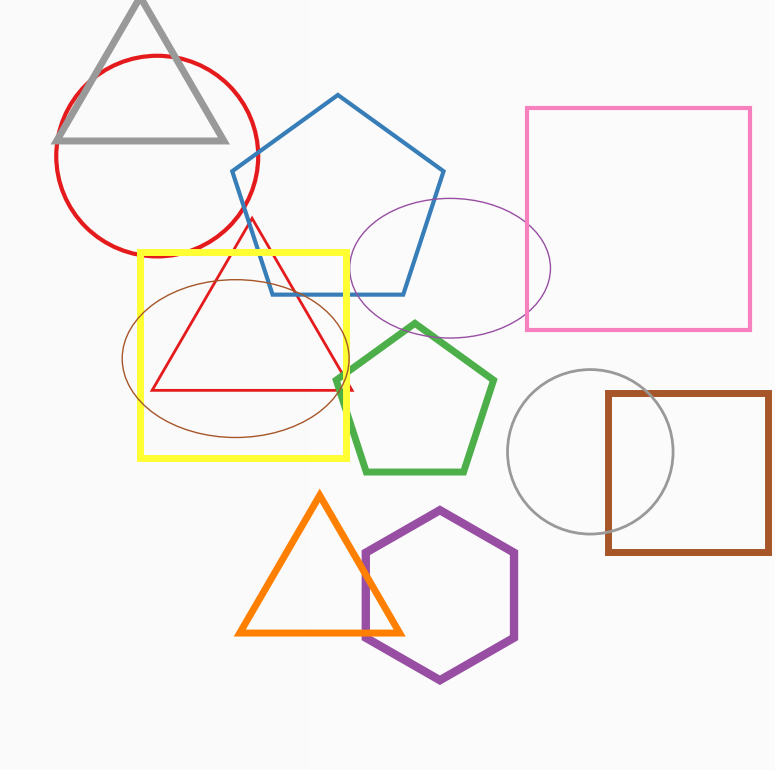[{"shape": "circle", "thickness": 1.5, "radius": 0.65, "center": [0.203, 0.797]}, {"shape": "triangle", "thickness": 1, "radius": 0.74, "center": [0.325, 0.568]}, {"shape": "pentagon", "thickness": 1.5, "radius": 0.72, "center": [0.436, 0.733]}, {"shape": "pentagon", "thickness": 2.5, "radius": 0.53, "center": [0.535, 0.473]}, {"shape": "hexagon", "thickness": 3, "radius": 0.55, "center": [0.568, 0.227]}, {"shape": "oval", "thickness": 0.5, "radius": 0.65, "center": [0.581, 0.652]}, {"shape": "triangle", "thickness": 2.5, "radius": 0.6, "center": [0.413, 0.237]}, {"shape": "square", "thickness": 2.5, "radius": 0.67, "center": [0.314, 0.539]}, {"shape": "oval", "thickness": 0.5, "radius": 0.73, "center": [0.304, 0.534]}, {"shape": "square", "thickness": 2.5, "radius": 0.52, "center": [0.888, 0.386]}, {"shape": "square", "thickness": 1.5, "radius": 0.72, "center": [0.824, 0.716]}, {"shape": "circle", "thickness": 1, "radius": 0.53, "center": [0.762, 0.413]}, {"shape": "triangle", "thickness": 2.5, "radius": 0.62, "center": [0.181, 0.879]}]